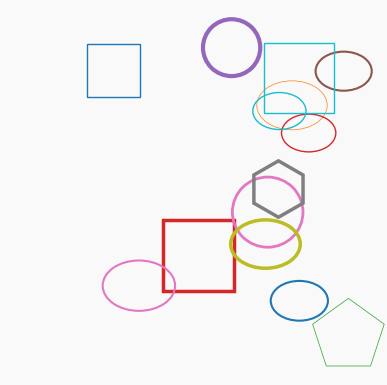[{"shape": "oval", "thickness": 1.5, "radius": 0.37, "center": [0.772, 0.219]}, {"shape": "square", "thickness": 1, "radius": 0.34, "center": [0.294, 0.816]}, {"shape": "oval", "thickness": 0.5, "radius": 0.45, "center": [0.753, 0.726]}, {"shape": "pentagon", "thickness": 0.5, "radius": 0.49, "center": [0.899, 0.128]}, {"shape": "oval", "thickness": 1, "radius": 0.35, "center": [0.797, 0.655]}, {"shape": "square", "thickness": 2.5, "radius": 0.46, "center": [0.512, 0.336]}, {"shape": "circle", "thickness": 3, "radius": 0.37, "center": [0.598, 0.876]}, {"shape": "oval", "thickness": 1.5, "radius": 0.36, "center": [0.887, 0.815]}, {"shape": "circle", "thickness": 2, "radius": 0.46, "center": [0.691, 0.449]}, {"shape": "oval", "thickness": 1.5, "radius": 0.47, "center": [0.358, 0.258]}, {"shape": "hexagon", "thickness": 2.5, "radius": 0.37, "center": [0.719, 0.509]}, {"shape": "oval", "thickness": 2.5, "radius": 0.45, "center": [0.685, 0.366]}, {"shape": "square", "thickness": 1, "radius": 0.45, "center": [0.772, 0.798]}, {"shape": "oval", "thickness": 1, "radius": 0.34, "center": [0.721, 0.712]}]